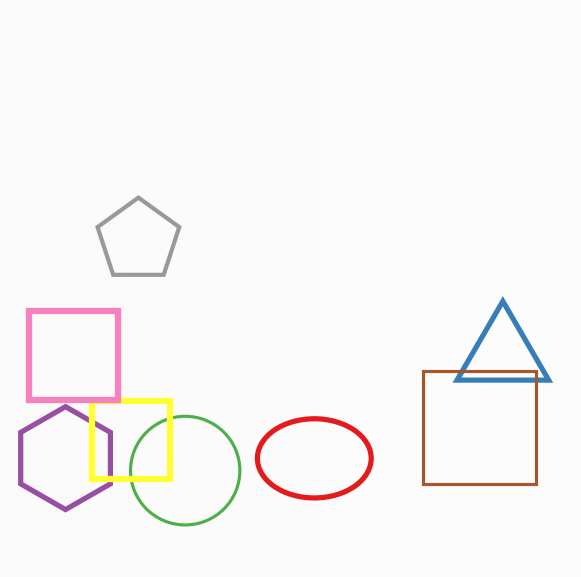[{"shape": "oval", "thickness": 2.5, "radius": 0.49, "center": [0.541, 0.205]}, {"shape": "triangle", "thickness": 2.5, "radius": 0.46, "center": [0.865, 0.386]}, {"shape": "circle", "thickness": 1.5, "radius": 0.47, "center": [0.319, 0.184]}, {"shape": "hexagon", "thickness": 2.5, "radius": 0.45, "center": [0.113, 0.206]}, {"shape": "square", "thickness": 3, "radius": 0.34, "center": [0.226, 0.237]}, {"shape": "square", "thickness": 1.5, "radius": 0.49, "center": [0.825, 0.259]}, {"shape": "square", "thickness": 3, "radius": 0.39, "center": [0.127, 0.383]}, {"shape": "pentagon", "thickness": 2, "radius": 0.37, "center": [0.238, 0.583]}]